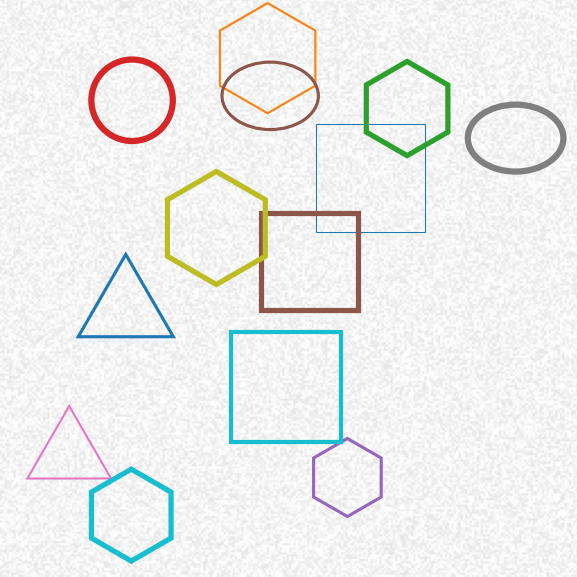[{"shape": "square", "thickness": 0.5, "radius": 0.47, "center": [0.642, 0.691]}, {"shape": "triangle", "thickness": 1.5, "radius": 0.48, "center": [0.218, 0.464]}, {"shape": "hexagon", "thickness": 1, "radius": 0.48, "center": [0.463, 0.898]}, {"shape": "hexagon", "thickness": 2.5, "radius": 0.41, "center": [0.705, 0.811]}, {"shape": "circle", "thickness": 3, "radius": 0.35, "center": [0.229, 0.826]}, {"shape": "hexagon", "thickness": 1.5, "radius": 0.34, "center": [0.602, 0.172]}, {"shape": "square", "thickness": 2.5, "radius": 0.42, "center": [0.537, 0.547]}, {"shape": "oval", "thickness": 1.5, "radius": 0.42, "center": [0.468, 0.833]}, {"shape": "triangle", "thickness": 1, "radius": 0.42, "center": [0.12, 0.212]}, {"shape": "oval", "thickness": 3, "radius": 0.41, "center": [0.893, 0.76]}, {"shape": "hexagon", "thickness": 2.5, "radius": 0.49, "center": [0.375, 0.604]}, {"shape": "square", "thickness": 2, "radius": 0.48, "center": [0.495, 0.328]}, {"shape": "hexagon", "thickness": 2.5, "radius": 0.4, "center": [0.227, 0.107]}]